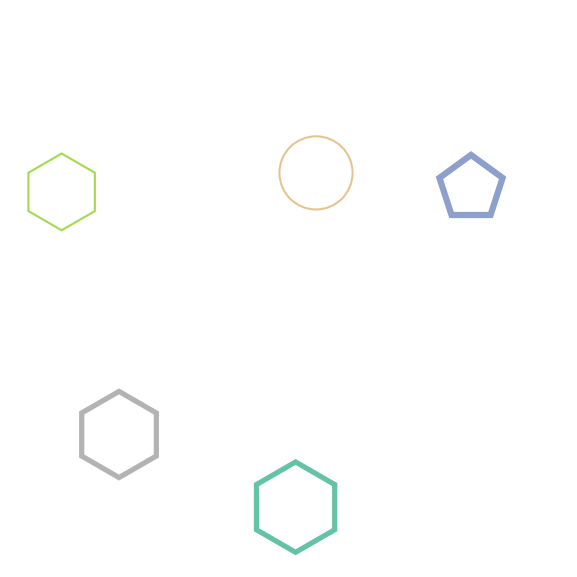[{"shape": "hexagon", "thickness": 2.5, "radius": 0.39, "center": [0.512, 0.121]}, {"shape": "pentagon", "thickness": 3, "radius": 0.29, "center": [0.816, 0.673]}, {"shape": "hexagon", "thickness": 1, "radius": 0.33, "center": [0.107, 0.667]}, {"shape": "circle", "thickness": 1, "radius": 0.32, "center": [0.547, 0.7]}, {"shape": "hexagon", "thickness": 2.5, "radius": 0.37, "center": [0.206, 0.247]}]